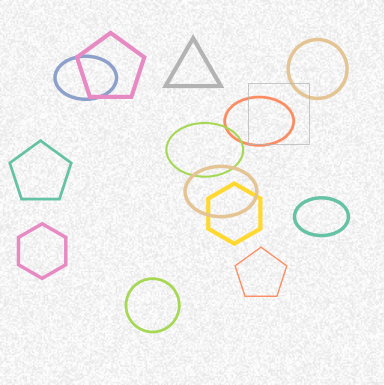[{"shape": "oval", "thickness": 2.5, "radius": 0.35, "center": [0.835, 0.437]}, {"shape": "pentagon", "thickness": 2, "radius": 0.42, "center": [0.105, 0.551]}, {"shape": "oval", "thickness": 2, "radius": 0.45, "center": [0.673, 0.685]}, {"shape": "pentagon", "thickness": 1, "radius": 0.35, "center": [0.678, 0.288]}, {"shape": "oval", "thickness": 2.5, "radius": 0.4, "center": [0.223, 0.798]}, {"shape": "hexagon", "thickness": 2.5, "radius": 0.35, "center": [0.109, 0.348]}, {"shape": "pentagon", "thickness": 3, "radius": 0.46, "center": [0.287, 0.823]}, {"shape": "circle", "thickness": 2, "radius": 0.35, "center": [0.396, 0.207]}, {"shape": "oval", "thickness": 1.5, "radius": 0.5, "center": [0.532, 0.611]}, {"shape": "hexagon", "thickness": 3, "radius": 0.39, "center": [0.609, 0.445]}, {"shape": "circle", "thickness": 2.5, "radius": 0.38, "center": [0.825, 0.821]}, {"shape": "oval", "thickness": 2.5, "radius": 0.47, "center": [0.574, 0.503]}, {"shape": "square", "thickness": 0.5, "radius": 0.4, "center": [0.724, 0.705]}, {"shape": "triangle", "thickness": 3, "radius": 0.41, "center": [0.502, 0.818]}]